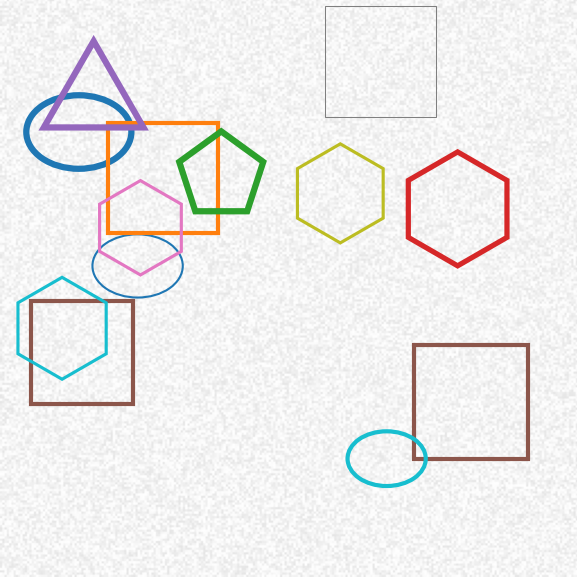[{"shape": "oval", "thickness": 3, "radius": 0.45, "center": [0.137, 0.771]}, {"shape": "oval", "thickness": 1, "radius": 0.39, "center": [0.238, 0.539]}, {"shape": "square", "thickness": 2, "radius": 0.48, "center": [0.282, 0.691]}, {"shape": "pentagon", "thickness": 3, "radius": 0.38, "center": [0.383, 0.695]}, {"shape": "hexagon", "thickness": 2.5, "radius": 0.49, "center": [0.792, 0.637]}, {"shape": "triangle", "thickness": 3, "radius": 0.5, "center": [0.162, 0.828]}, {"shape": "square", "thickness": 2, "radius": 0.44, "center": [0.142, 0.389]}, {"shape": "square", "thickness": 2, "radius": 0.49, "center": [0.816, 0.303]}, {"shape": "hexagon", "thickness": 1.5, "radius": 0.41, "center": [0.243, 0.605]}, {"shape": "square", "thickness": 0.5, "radius": 0.48, "center": [0.658, 0.893]}, {"shape": "hexagon", "thickness": 1.5, "radius": 0.43, "center": [0.589, 0.664]}, {"shape": "oval", "thickness": 2, "radius": 0.34, "center": [0.67, 0.205]}, {"shape": "hexagon", "thickness": 1.5, "radius": 0.44, "center": [0.107, 0.431]}]